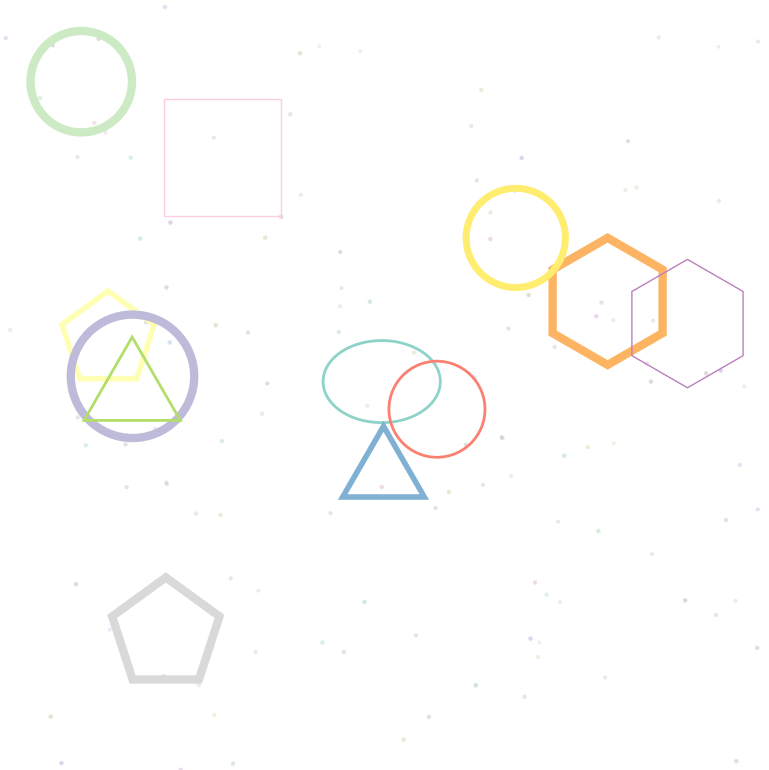[{"shape": "oval", "thickness": 1, "radius": 0.38, "center": [0.496, 0.504]}, {"shape": "pentagon", "thickness": 2, "radius": 0.31, "center": [0.14, 0.559]}, {"shape": "circle", "thickness": 3, "radius": 0.4, "center": [0.172, 0.511]}, {"shape": "circle", "thickness": 1, "radius": 0.31, "center": [0.567, 0.469]}, {"shape": "triangle", "thickness": 2, "radius": 0.31, "center": [0.498, 0.385]}, {"shape": "hexagon", "thickness": 3, "radius": 0.41, "center": [0.789, 0.609]}, {"shape": "triangle", "thickness": 1, "radius": 0.36, "center": [0.172, 0.49]}, {"shape": "square", "thickness": 0.5, "radius": 0.38, "center": [0.289, 0.796]}, {"shape": "pentagon", "thickness": 3, "radius": 0.37, "center": [0.215, 0.177]}, {"shape": "hexagon", "thickness": 0.5, "radius": 0.42, "center": [0.893, 0.58]}, {"shape": "circle", "thickness": 3, "radius": 0.33, "center": [0.106, 0.894]}, {"shape": "circle", "thickness": 2.5, "radius": 0.32, "center": [0.67, 0.691]}]